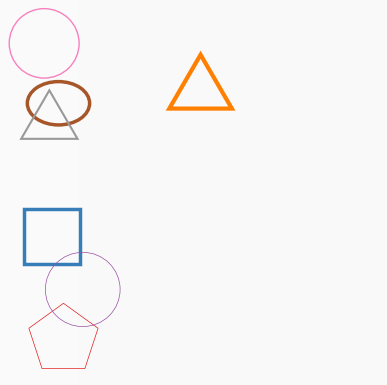[{"shape": "pentagon", "thickness": 0.5, "radius": 0.47, "center": [0.164, 0.118]}, {"shape": "square", "thickness": 2.5, "radius": 0.36, "center": [0.135, 0.386]}, {"shape": "circle", "thickness": 0.5, "radius": 0.48, "center": [0.213, 0.248]}, {"shape": "triangle", "thickness": 3, "radius": 0.47, "center": [0.518, 0.765]}, {"shape": "oval", "thickness": 2.5, "radius": 0.4, "center": [0.151, 0.732]}, {"shape": "circle", "thickness": 1, "radius": 0.45, "center": [0.114, 0.887]}, {"shape": "triangle", "thickness": 1.5, "radius": 0.42, "center": [0.127, 0.681]}]